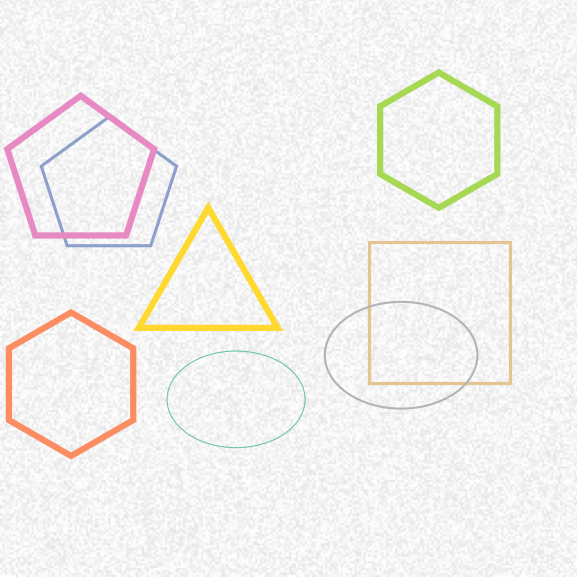[{"shape": "oval", "thickness": 0.5, "radius": 0.6, "center": [0.409, 0.308]}, {"shape": "hexagon", "thickness": 3, "radius": 0.62, "center": [0.123, 0.334]}, {"shape": "pentagon", "thickness": 1.5, "radius": 0.62, "center": [0.189, 0.673]}, {"shape": "pentagon", "thickness": 3, "radius": 0.67, "center": [0.14, 0.7]}, {"shape": "hexagon", "thickness": 3, "radius": 0.59, "center": [0.76, 0.756]}, {"shape": "triangle", "thickness": 3, "radius": 0.69, "center": [0.361, 0.501]}, {"shape": "square", "thickness": 1.5, "radius": 0.61, "center": [0.762, 0.458]}, {"shape": "oval", "thickness": 1, "radius": 0.66, "center": [0.695, 0.384]}]